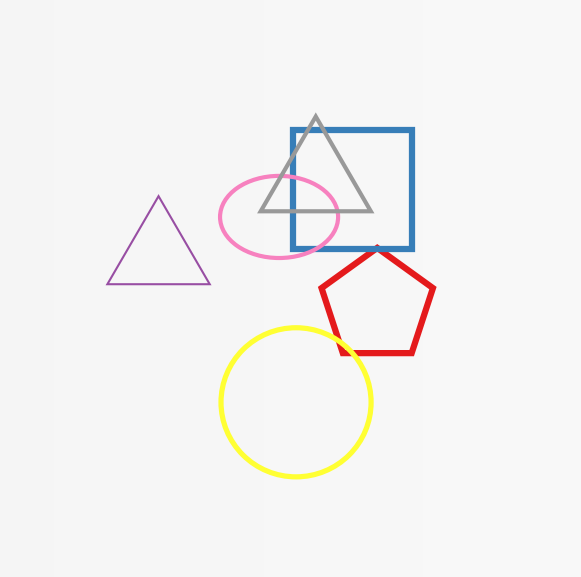[{"shape": "pentagon", "thickness": 3, "radius": 0.5, "center": [0.649, 0.469]}, {"shape": "square", "thickness": 3, "radius": 0.51, "center": [0.606, 0.671]}, {"shape": "triangle", "thickness": 1, "radius": 0.51, "center": [0.273, 0.558]}, {"shape": "circle", "thickness": 2.5, "radius": 0.65, "center": [0.509, 0.303]}, {"shape": "oval", "thickness": 2, "radius": 0.51, "center": [0.48, 0.623]}, {"shape": "triangle", "thickness": 2, "radius": 0.55, "center": [0.543, 0.688]}]